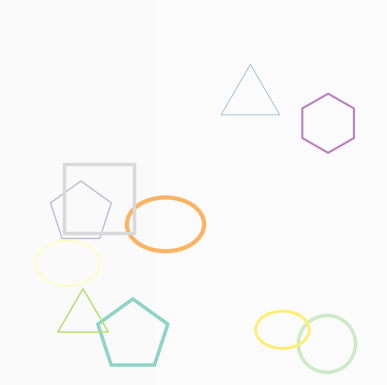[{"shape": "pentagon", "thickness": 2.5, "radius": 0.47, "center": [0.343, 0.129]}, {"shape": "oval", "thickness": 1, "radius": 0.42, "center": [0.175, 0.317]}, {"shape": "pentagon", "thickness": 1, "radius": 0.41, "center": [0.209, 0.447]}, {"shape": "triangle", "thickness": 0.5, "radius": 0.44, "center": [0.646, 0.745]}, {"shape": "oval", "thickness": 3, "radius": 0.5, "center": [0.427, 0.417]}, {"shape": "triangle", "thickness": 1, "radius": 0.38, "center": [0.214, 0.175]}, {"shape": "square", "thickness": 2.5, "radius": 0.45, "center": [0.256, 0.484]}, {"shape": "hexagon", "thickness": 1.5, "radius": 0.38, "center": [0.847, 0.68]}, {"shape": "circle", "thickness": 2.5, "radius": 0.37, "center": [0.844, 0.107]}, {"shape": "oval", "thickness": 2, "radius": 0.35, "center": [0.729, 0.143]}]